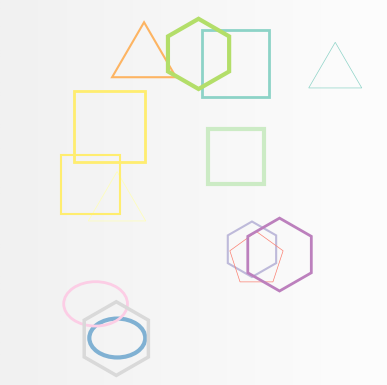[{"shape": "triangle", "thickness": 0.5, "radius": 0.4, "center": [0.865, 0.811]}, {"shape": "square", "thickness": 2, "radius": 0.44, "center": [0.608, 0.836]}, {"shape": "triangle", "thickness": 0.5, "radius": 0.43, "center": [0.302, 0.469]}, {"shape": "hexagon", "thickness": 1.5, "radius": 0.36, "center": [0.65, 0.353]}, {"shape": "pentagon", "thickness": 0.5, "radius": 0.36, "center": [0.662, 0.326]}, {"shape": "oval", "thickness": 3, "radius": 0.36, "center": [0.303, 0.122]}, {"shape": "triangle", "thickness": 1.5, "radius": 0.48, "center": [0.372, 0.847]}, {"shape": "hexagon", "thickness": 3, "radius": 0.46, "center": [0.512, 0.86]}, {"shape": "oval", "thickness": 2, "radius": 0.41, "center": [0.247, 0.211]}, {"shape": "hexagon", "thickness": 2.5, "radius": 0.48, "center": [0.3, 0.121]}, {"shape": "hexagon", "thickness": 2, "radius": 0.47, "center": [0.721, 0.339]}, {"shape": "square", "thickness": 3, "radius": 0.36, "center": [0.61, 0.593]}, {"shape": "square", "thickness": 1.5, "radius": 0.38, "center": [0.234, 0.521]}, {"shape": "square", "thickness": 2, "radius": 0.46, "center": [0.283, 0.672]}]